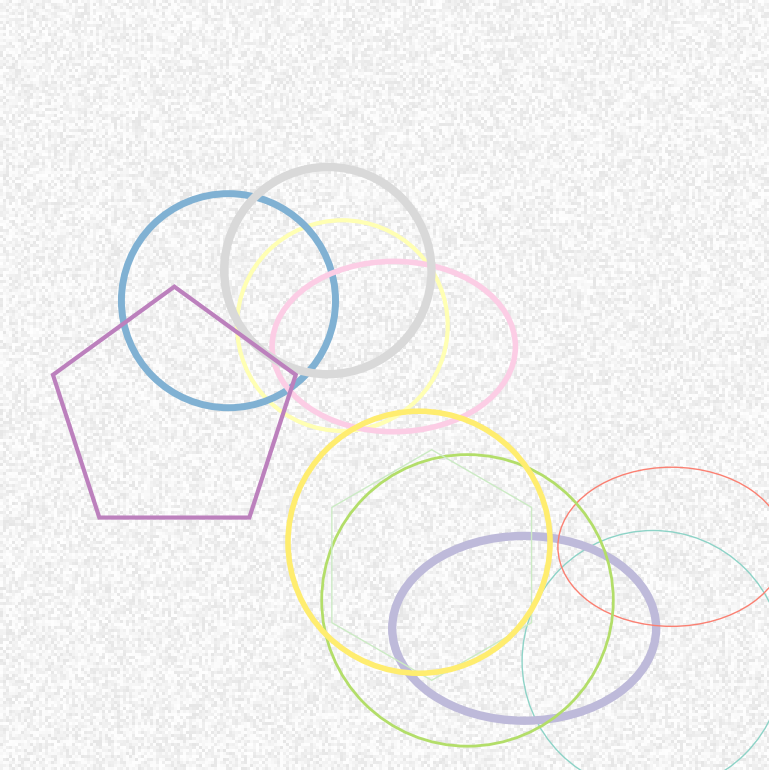[{"shape": "circle", "thickness": 0.5, "radius": 0.85, "center": [0.848, 0.141]}, {"shape": "circle", "thickness": 1.5, "radius": 0.68, "center": [0.445, 0.577]}, {"shape": "oval", "thickness": 3, "radius": 0.86, "center": [0.681, 0.184]}, {"shape": "oval", "thickness": 0.5, "radius": 0.74, "center": [0.872, 0.29]}, {"shape": "circle", "thickness": 2.5, "radius": 0.7, "center": [0.297, 0.609]}, {"shape": "circle", "thickness": 1, "radius": 0.95, "center": [0.607, 0.22]}, {"shape": "oval", "thickness": 2, "radius": 0.79, "center": [0.511, 0.55]}, {"shape": "circle", "thickness": 3, "radius": 0.67, "center": [0.426, 0.649]}, {"shape": "pentagon", "thickness": 1.5, "radius": 0.83, "center": [0.226, 0.462]}, {"shape": "hexagon", "thickness": 0.5, "radius": 0.75, "center": [0.561, 0.266]}, {"shape": "circle", "thickness": 2, "radius": 0.85, "center": [0.544, 0.296]}]